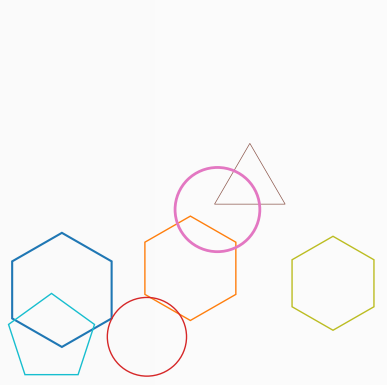[{"shape": "hexagon", "thickness": 1.5, "radius": 0.74, "center": [0.16, 0.247]}, {"shape": "hexagon", "thickness": 1, "radius": 0.68, "center": [0.491, 0.303]}, {"shape": "circle", "thickness": 1, "radius": 0.51, "center": [0.379, 0.125]}, {"shape": "triangle", "thickness": 0.5, "radius": 0.53, "center": [0.645, 0.522]}, {"shape": "circle", "thickness": 2, "radius": 0.55, "center": [0.561, 0.456]}, {"shape": "hexagon", "thickness": 1, "radius": 0.61, "center": [0.859, 0.264]}, {"shape": "pentagon", "thickness": 1, "radius": 0.58, "center": [0.133, 0.121]}]